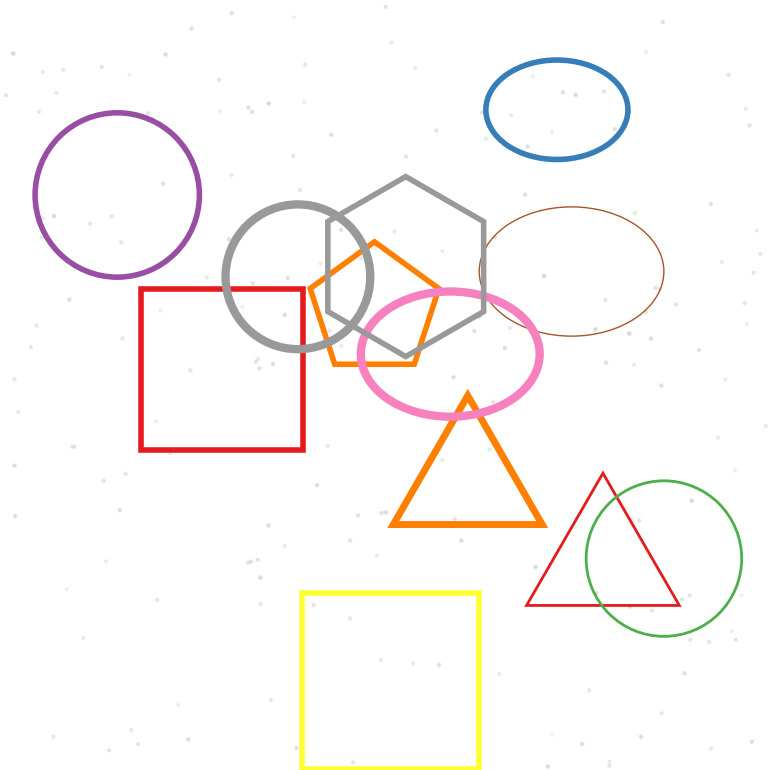[{"shape": "triangle", "thickness": 1, "radius": 0.57, "center": [0.783, 0.271]}, {"shape": "square", "thickness": 2, "radius": 0.52, "center": [0.288, 0.52]}, {"shape": "oval", "thickness": 2, "radius": 0.46, "center": [0.723, 0.857]}, {"shape": "circle", "thickness": 1, "radius": 0.51, "center": [0.862, 0.275]}, {"shape": "circle", "thickness": 2, "radius": 0.53, "center": [0.152, 0.747]}, {"shape": "pentagon", "thickness": 2, "radius": 0.44, "center": [0.486, 0.598]}, {"shape": "triangle", "thickness": 2.5, "radius": 0.56, "center": [0.607, 0.375]}, {"shape": "square", "thickness": 2, "radius": 0.57, "center": [0.507, 0.115]}, {"shape": "oval", "thickness": 0.5, "radius": 0.6, "center": [0.742, 0.647]}, {"shape": "oval", "thickness": 3, "radius": 0.58, "center": [0.585, 0.54]}, {"shape": "circle", "thickness": 3, "radius": 0.47, "center": [0.387, 0.641]}, {"shape": "hexagon", "thickness": 2, "radius": 0.58, "center": [0.527, 0.654]}]